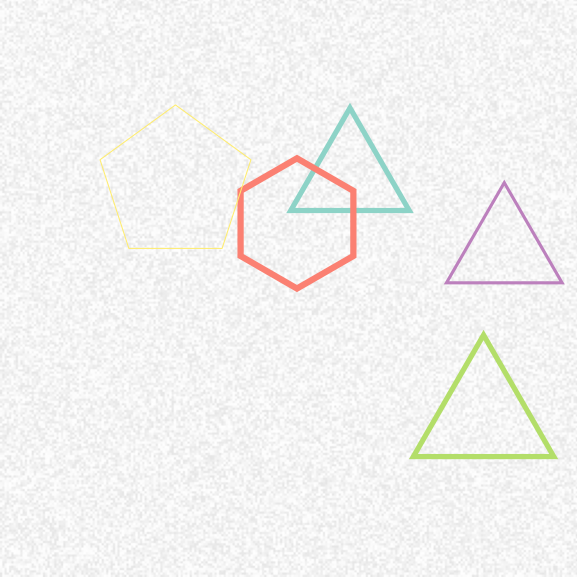[{"shape": "triangle", "thickness": 2.5, "radius": 0.59, "center": [0.606, 0.694]}, {"shape": "hexagon", "thickness": 3, "radius": 0.56, "center": [0.514, 0.612]}, {"shape": "triangle", "thickness": 2.5, "radius": 0.7, "center": [0.837, 0.279]}, {"shape": "triangle", "thickness": 1.5, "radius": 0.58, "center": [0.873, 0.567]}, {"shape": "pentagon", "thickness": 0.5, "radius": 0.69, "center": [0.304, 0.68]}]